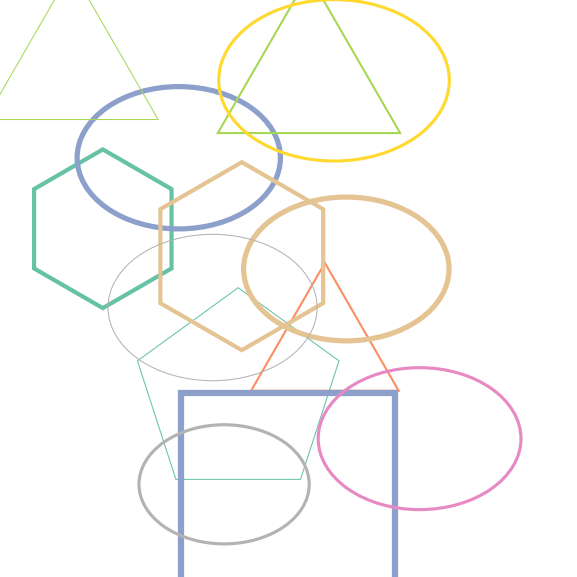[{"shape": "pentagon", "thickness": 0.5, "radius": 0.92, "center": [0.412, 0.318]}, {"shape": "hexagon", "thickness": 2, "radius": 0.69, "center": [0.178, 0.603]}, {"shape": "triangle", "thickness": 1, "radius": 0.74, "center": [0.563, 0.396]}, {"shape": "square", "thickness": 3, "radius": 0.93, "center": [0.499, 0.133]}, {"shape": "oval", "thickness": 2.5, "radius": 0.88, "center": [0.31, 0.726]}, {"shape": "oval", "thickness": 1.5, "radius": 0.88, "center": [0.727, 0.24]}, {"shape": "triangle", "thickness": 1, "radius": 0.91, "center": [0.535, 0.86]}, {"shape": "triangle", "thickness": 0.5, "radius": 0.86, "center": [0.124, 0.879]}, {"shape": "oval", "thickness": 1.5, "radius": 1.0, "center": [0.578, 0.86]}, {"shape": "oval", "thickness": 2.5, "radius": 0.89, "center": [0.6, 0.533]}, {"shape": "hexagon", "thickness": 2, "radius": 0.81, "center": [0.419, 0.556]}, {"shape": "oval", "thickness": 0.5, "radius": 0.91, "center": [0.368, 0.467]}, {"shape": "oval", "thickness": 1.5, "radius": 0.74, "center": [0.388, 0.161]}]